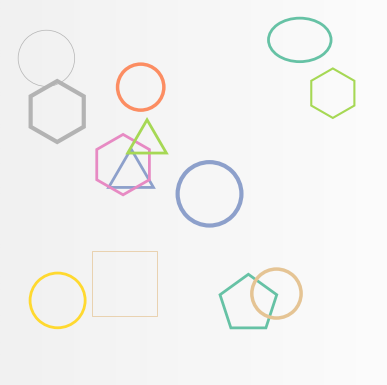[{"shape": "oval", "thickness": 2, "radius": 0.4, "center": [0.774, 0.896]}, {"shape": "pentagon", "thickness": 2, "radius": 0.38, "center": [0.641, 0.211]}, {"shape": "circle", "thickness": 2.5, "radius": 0.3, "center": [0.363, 0.774]}, {"shape": "triangle", "thickness": 2, "radius": 0.33, "center": [0.338, 0.547]}, {"shape": "circle", "thickness": 3, "radius": 0.41, "center": [0.541, 0.497]}, {"shape": "hexagon", "thickness": 2, "radius": 0.39, "center": [0.318, 0.572]}, {"shape": "hexagon", "thickness": 1.5, "radius": 0.32, "center": [0.859, 0.758]}, {"shape": "triangle", "thickness": 2, "radius": 0.29, "center": [0.379, 0.631]}, {"shape": "circle", "thickness": 2, "radius": 0.36, "center": [0.149, 0.22]}, {"shape": "circle", "thickness": 2.5, "radius": 0.32, "center": [0.713, 0.238]}, {"shape": "square", "thickness": 0.5, "radius": 0.42, "center": [0.321, 0.263]}, {"shape": "hexagon", "thickness": 3, "radius": 0.4, "center": [0.148, 0.71]}, {"shape": "circle", "thickness": 0.5, "radius": 0.36, "center": [0.12, 0.849]}]